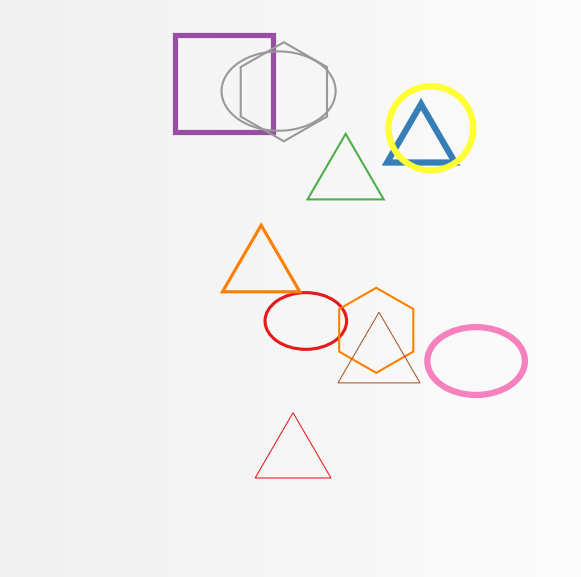[{"shape": "triangle", "thickness": 0.5, "radius": 0.38, "center": [0.504, 0.209]}, {"shape": "oval", "thickness": 1.5, "radius": 0.35, "center": [0.526, 0.443]}, {"shape": "triangle", "thickness": 3, "radius": 0.34, "center": [0.724, 0.751]}, {"shape": "triangle", "thickness": 1, "radius": 0.38, "center": [0.595, 0.692]}, {"shape": "square", "thickness": 2.5, "radius": 0.42, "center": [0.385, 0.855]}, {"shape": "hexagon", "thickness": 1, "radius": 0.37, "center": [0.647, 0.427]}, {"shape": "triangle", "thickness": 1.5, "radius": 0.38, "center": [0.449, 0.532]}, {"shape": "circle", "thickness": 3, "radius": 0.36, "center": [0.741, 0.777]}, {"shape": "triangle", "thickness": 0.5, "radius": 0.41, "center": [0.652, 0.377]}, {"shape": "oval", "thickness": 3, "radius": 0.42, "center": [0.819, 0.374]}, {"shape": "hexagon", "thickness": 1, "radius": 0.43, "center": [0.488, 0.84]}, {"shape": "oval", "thickness": 1, "radius": 0.49, "center": [0.479, 0.841]}]